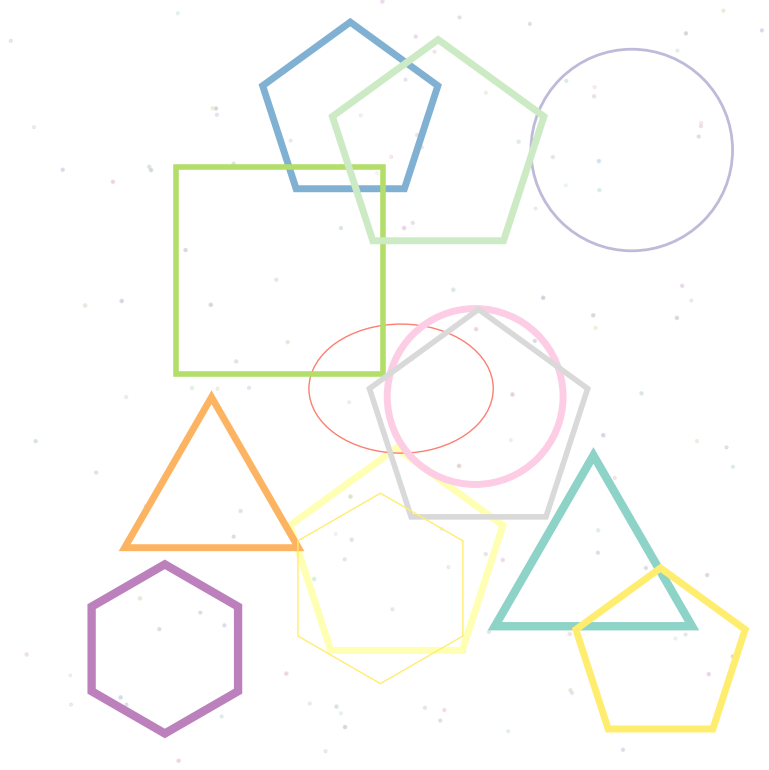[{"shape": "triangle", "thickness": 3, "radius": 0.74, "center": [0.771, 0.261]}, {"shape": "pentagon", "thickness": 2.5, "radius": 0.73, "center": [0.515, 0.273]}, {"shape": "circle", "thickness": 1, "radius": 0.65, "center": [0.82, 0.805]}, {"shape": "oval", "thickness": 0.5, "radius": 0.6, "center": [0.521, 0.495]}, {"shape": "pentagon", "thickness": 2.5, "radius": 0.6, "center": [0.455, 0.852]}, {"shape": "triangle", "thickness": 2.5, "radius": 0.65, "center": [0.275, 0.354]}, {"shape": "square", "thickness": 2, "radius": 0.67, "center": [0.363, 0.648]}, {"shape": "circle", "thickness": 2.5, "radius": 0.57, "center": [0.617, 0.485]}, {"shape": "pentagon", "thickness": 2, "radius": 0.74, "center": [0.621, 0.449]}, {"shape": "hexagon", "thickness": 3, "radius": 0.55, "center": [0.214, 0.157]}, {"shape": "pentagon", "thickness": 2.5, "radius": 0.72, "center": [0.569, 0.804]}, {"shape": "pentagon", "thickness": 2.5, "radius": 0.58, "center": [0.858, 0.147]}, {"shape": "hexagon", "thickness": 0.5, "radius": 0.62, "center": [0.494, 0.236]}]